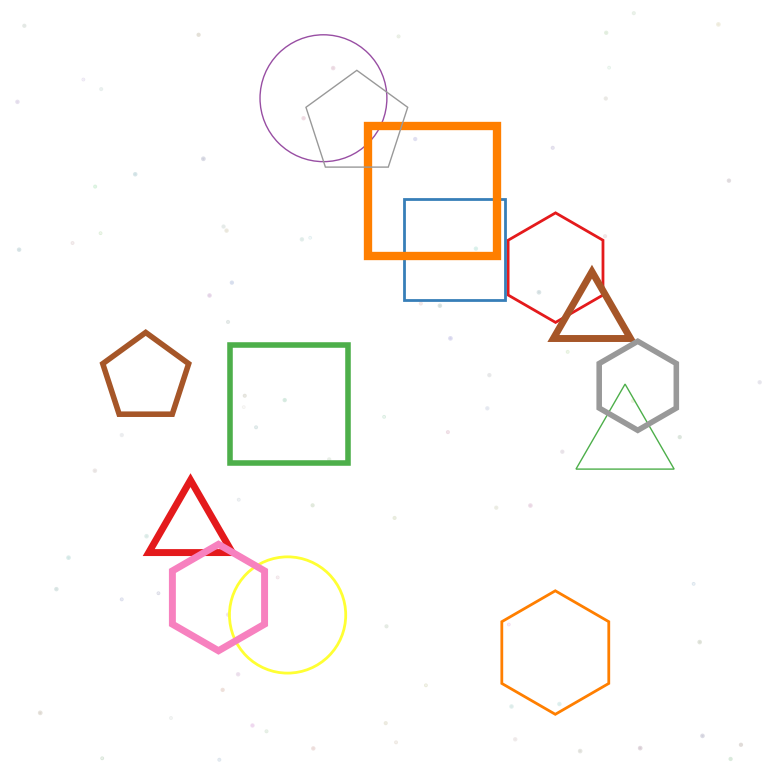[{"shape": "triangle", "thickness": 2.5, "radius": 0.31, "center": [0.247, 0.314]}, {"shape": "hexagon", "thickness": 1, "radius": 0.36, "center": [0.721, 0.652]}, {"shape": "square", "thickness": 1, "radius": 0.33, "center": [0.591, 0.676]}, {"shape": "square", "thickness": 2, "radius": 0.38, "center": [0.375, 0.475]}, {"shape": "triangle", "thickness": 0.5, "radius": 0.37, "center": [0.812, 0.428]}, {"shape": "circle", "thickness": 0.5, "radius": 0.41, "center": [0.42, 0.872]}, {"shape": "square", "thickness": 3, "radius": 0.42, "center": [0.562, 0.752]}, {"shape": "hexagon", "thickness": 1, "radius": 0.4, "center": [0.721, 0.153]}, {"shape": "circle", "thickness": 1, "radius": 0.38, "center": [0.373, 0.201]}, {"shape": "triangle", "thickness": 2.5, "radius": 0.29, "center": [0.769, 0.589]}, {"shape": "pentagon", "thickness": 2, "radius": 0.29, "center": [0.189, 0.51]}, {"shape": "hexagon", "thickness": 2.5, "radius": 0.35, "center": [0.284, 0.224]}, {"shape": "hexagon", "thickness": 2, "radius": 0.29, "center": [0.828, 0.499]}, {"shape": "pentagon", "thickness": 0.5, "radius": 0.35, "center": [0.463, 0.839]}]